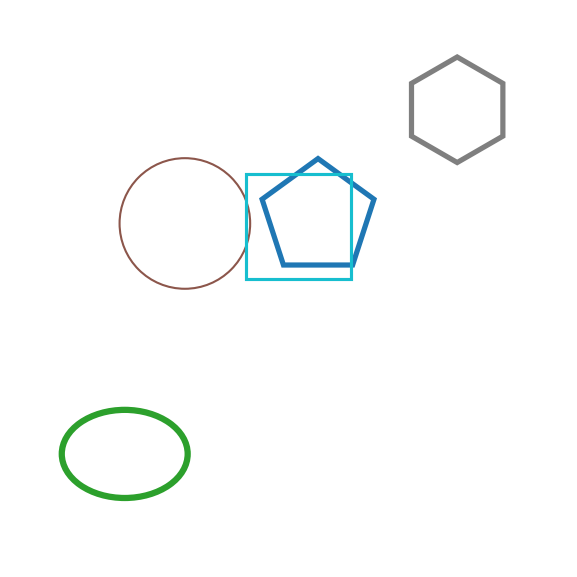[{"shape": "pentagon", "thickness": 2.5, "radius": 0.51, "center": [0.551, 0.623]}, {"shape": "oval", "thickness": 3, "radius": 0.55, "center": [0.216, 0.213]}, {"shape": "circle", "thickness": 1, "radius": 0.57, "center": [0.32, 0.612]}, {"shape": "hexagon", "thickness": 2.5, "radius": 0.46, "center": [0.792, 0.809]}, {"shape": "square", "thickness": 1.5, "radius": 0.45, "center": [0.516, 0.606]}]